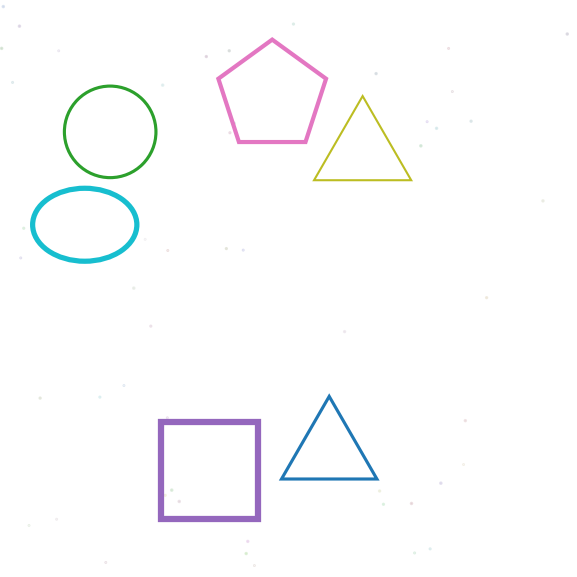[{"shape": "triangle", "thickness": 1.5, "radius": 0.48, "center": [0.57, 0.217]}, {"shape": "circle", "thickness": 1.5, "radius": 0.4, "center": [0.191, 0.771]}, {"shape": "square", "thickness": 3, "radius": 0.42, "center": [0.362, 0.185]}, {"shape": "pentagon", "thickness": 2, "radius": 0.49, "center": [0.471, 0.833]}, {"shape": "triangle", "thickness": 1, "radius": 0.49, "center": [0.628, 0.736]}, {"shape": "oval", "thickness": 2.5, "radius": 0.45, "center": [0.147, 0.61]}]